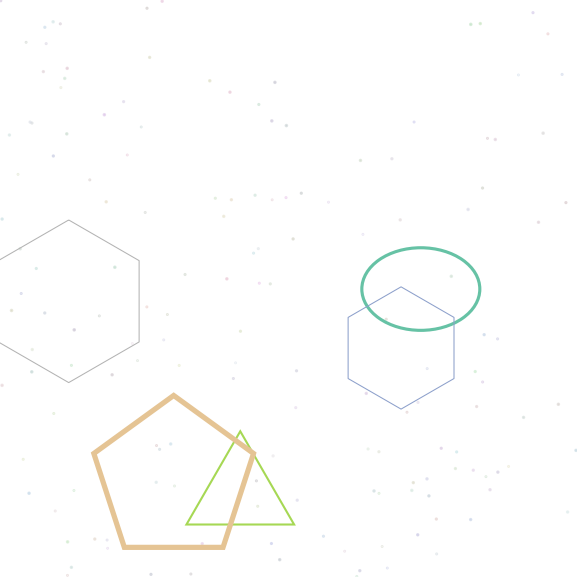[{"shape": "oval", "thickness": 1.5, "radius": 0.51, "center": [0.729, 0.499]}, {"shape": "hexagon", "thickness": 0.5, "radius": 0.53, "center": [0.694, 0.397]}, {"shape": "triangle", "thickness": 1, "radius": 0.54, "center": [0.416, 0.145]}, {"shape": "pentagon", "thickness": 2.5, "radius": 0.73, "center": [0.301, 0.169]}, {"shape": "hexagon", "thickness": 0.5, "radius": 0.7, "center": [0.119, 0.477]}]